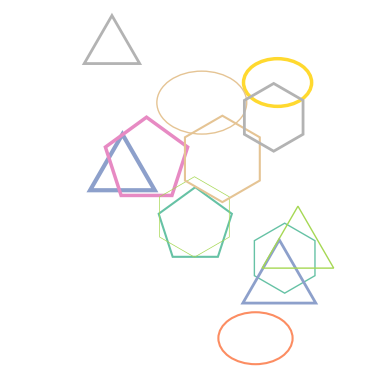[{"shape": "hexagon", "thickness": 1, "radius": 0.45, "center": [0.739, 0.329]}, {"shape": "pentagon", "thickness": 1.5, "radius": 0.5, "center": [0.507, 0.414]}, {"shape": "oval", "thickness": 1.5, "radius": 0.48, "center": [0.664, 0.122]}, {"shape": "triangle", "thickness": 3, "radius": 0.48, "center": [0.318, 0.554]}, {"shape": "triangle", "thickness": 2, "radius": 0.55, "center": [0.725, 0.267]}, {"shape": "pentagon", "thickness": 2.5, "radius": 0.56, "center": [0.381, 0.583]}, {"shape": "hexagon", "thickness": 0.5, "radius": 0.52, "center": [0.505, 0.437]}, {"shape": "triangle", "thickness": 1, "radius": 0.54, "center": [0.774, 0.357]}, {"shape": "oval", "thickness": 2.5, "radius": 0.44, "center": [0.721, 0.786]}, {"shape": "oval", "thickness": 1, "radius": 0.58, "center": [0.524, 0.733]}, {"shape": "hexagon", "thickness": 1.5, "radius": 0.56, "center": [0.578, 0.587]}, {"shape": "hexagon", "thickness": 2, "radius": 0.44, "center": [0.711, 0.695]}, {"shape": "triangle", "thickness": 2, "radius": 0.42, "center": [0.291, 0.876]}]